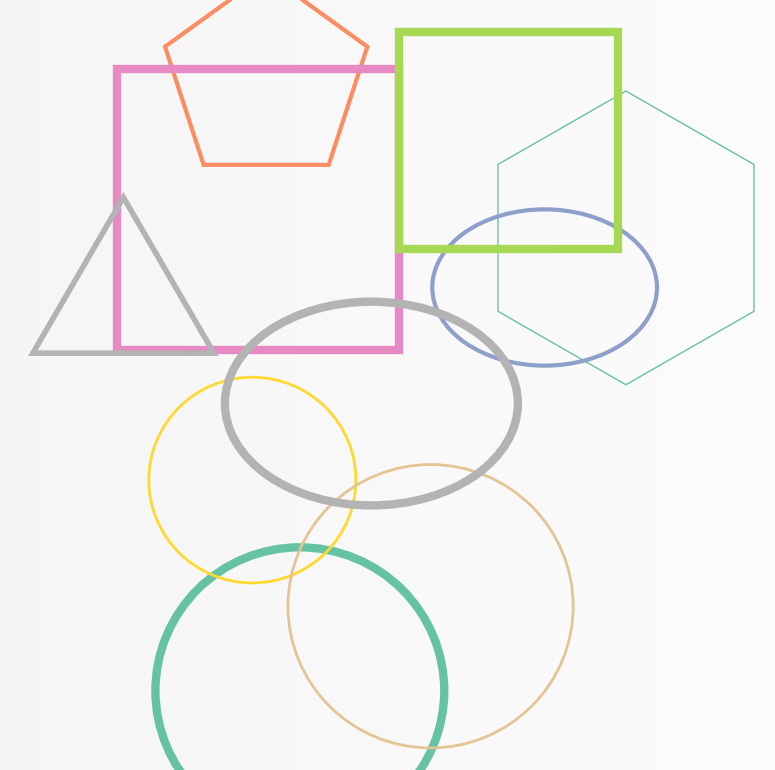[{"shape": "hexagon", "thickness": 0.5, "radius": 0.95, "center": [0.808, 0.691]}, {"shape": "circle", "thickness": 3, "radius": 0.93, "center": [0.387, 0.103]}, {"shape": "pentagon", "thickness": 1.5, "radius": 0.69, "center": [0.343, 0.897]}, {"shape": "oval", "thickness": 1.5, "radius": 0.72, "center": [0.703, 0.627]}, {"shape": "square", "thickness": 3, "radius": 0.91, "center": [0.333, 0.728]}, {"shape": "square", "thickness": 3, "radius": 0.71, "center": [0.656, 0.818]}, {"shape": "circle", "thickness": 1, "radius": 0.67, "center": [0.326, 0.377]}, {"shape": "circle", "thickness": 1, "radius": 0.92, "center": [0.556, 0.213]}, {"shape": "triangle", "thickness": 2, "radius": 0.67, "center": [0.159, 0.609]}, {"shape": "oval", "thickness": 3, "radius": 0.95, "center": [0.479, 0.476]}]